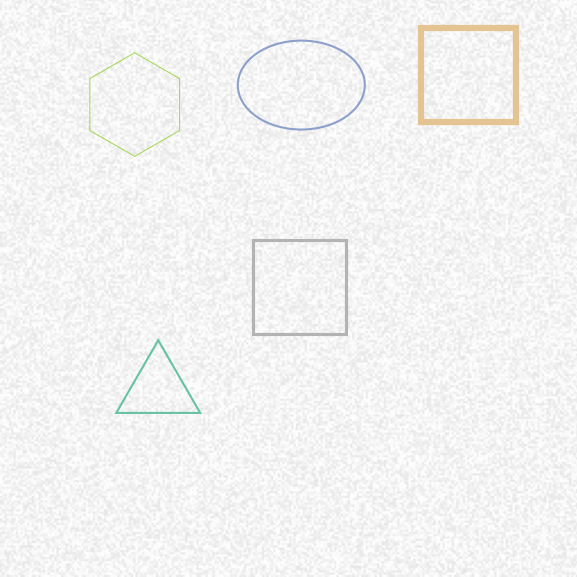[{"shape": "triangle", "thickness": 1, "radius": 0.42, "center": [0.274, 0.326]}, {"shape": "oval", "thickness": 1, "radius": 0.55, "center": [0.522, 0.852]}, {"shape": "hexagon", "thickness": 0.5, "radius": 0.45, "center": [0.233, 0.818]}, {"shape": "square", "thickness": 3, "radius": 0.41, "center": [0.811, 0.869]}, {"shape": "square", "thickness": 1.5, "radius": 0.41, "center": [0.519, 0.503]}]